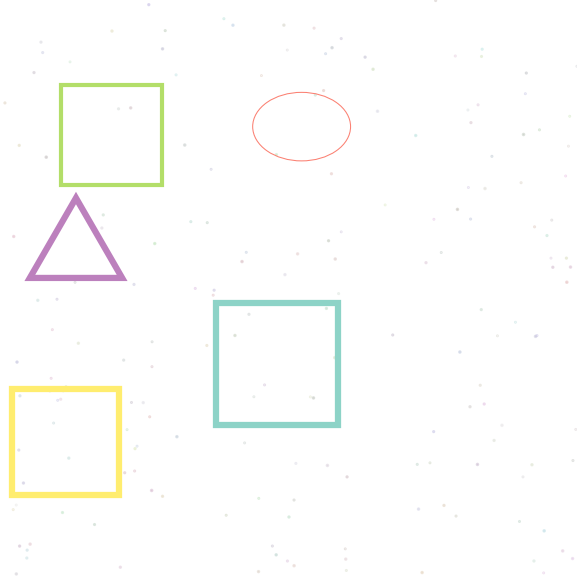[{"shape": "square", "thickness": 3, "radius": 0.53, "center": [0.48, 0.369]}, {"shape": "oval", "thickness": 0.5, "radius": 0.42, "center": [0.522, 0.78]}, {"shape": "square", "thickness": 2, "radius": 0.43, "center": [0.193, 0.766]}, {"shape": "triangle", "thickness": 3, "radius": 0.46, "center": [0.132, 0.564]}, {"shape": "square", "thickness": 3, "radius": 0.46, "center": [0.113, 0.234]}]